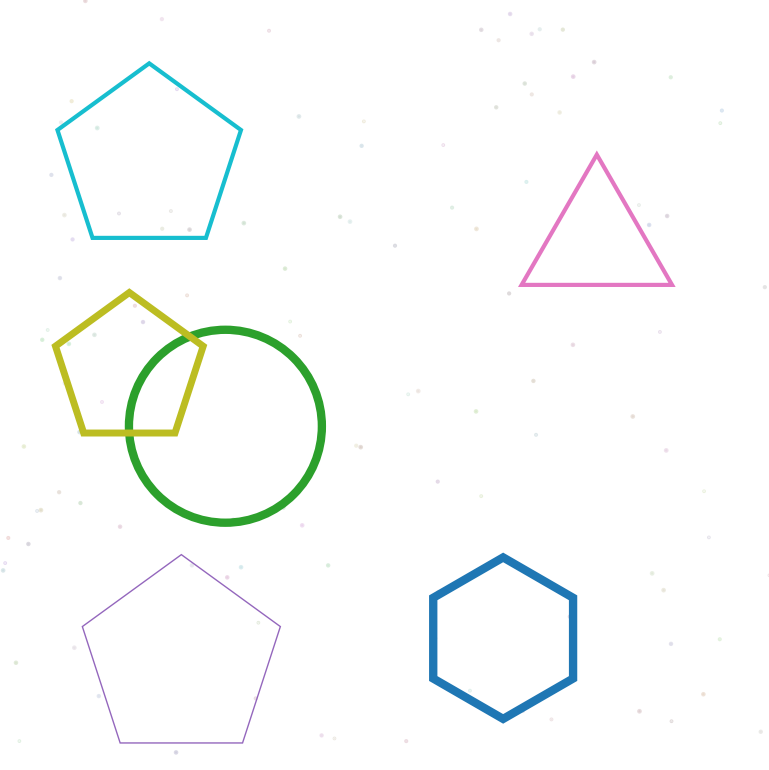[{"shape": "hexagon", "thickness": 3, "radius": 0.52, "center": [0.653, 0.171]}, {"shape": "circle", "thickness": 3, "radius": 0.63, "center": [0.293, 0.446]}, {"shape": "pentagon", "thickness": 0.5, "radius": 0.68, "center": [0.236, 0.144]}, {"shape": "triangle", "thickness": 1.5, "radius": 0.56, "center": [0.775, 0.686]}, {"shape": "pentagon", "thickness": 2.5, "radius": 0.5, "center": [0.168, 0.519]}, {"shape": "pentagon", "thickness": 1.5, "radius": 0.63, "center": [0.194, 0.792]}]